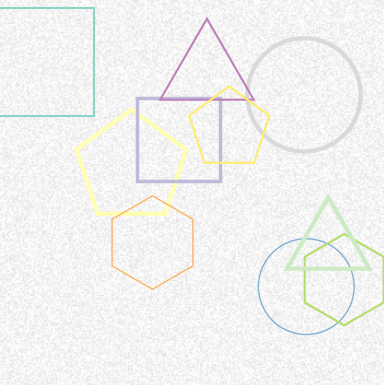[{"shape": "square", "thickness": 1.5, "radius": 0.7, "center": [0.103, 0.839]}, {"shape": "pentagon", "thickness": 3, "radius": 0.75, "center": [0.341, 0.566]}, {"shape": "square", "thickness": 2.5, "radius": 0.54, "center": [0.464, 0.639]}, {"shape": "circle", "thickness": 1, "radius": 0.62, "center": [0.796, 0.255]}, {"shape": "hexagon", "thickness": 1, "radius": 0.61, "center": [0.396, 0.37]}, {"shape": "hexagon", "thickness": 1.5, "radius": 0.59, "center": [0.894, 0.274]}, {"shape": "circle", "thickness": 3, "radius": 0.74, "center": [0.79, 0.754]}, {"shape": "triangle", "thickness": 1.5, "radius": 0.7, "center": [0.538, 0.811]}, {"shape": "triangle", "thickness": 3, "radius": 0.62, "center": [0.853, 0.364]}, {"shape": "pentagon", "thickness": 1.5, "radius": 0.55, "center": [0.595, 0.666]}]